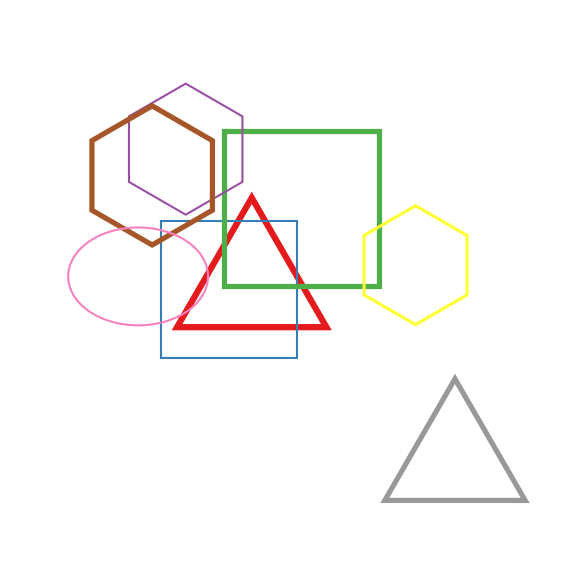[{"shape": "triangle", "thickness": 3, "radius": 0.75, "center": [0.436, 0.507]}, {"shape": "square", "thickness": 1, "radius": 0.59, "center": [0.397, 0.498]}, {"shape": "square", "thickness": 2.5, "radius": 0.67, "center": [0.522, 0.638]}, {"shape": "hexagon", "thickness": 1, "radius": 0.57, "center": [0.322, 0.741]}, {"shape": "hexagon", "thickness": 1.5, "radius": 0.51, "center": [0.72, 0.54]}, {"shape": "hexagon", "thickness": 2.5, "radius": 0.6, "center": [0.264, 0.695]}, {"shape": "oval", "thickness": 1, "radius": 0.61, "center": [0.239, 0.521]}, {"shape": "triangle", "thickness": 2.5, "radius": 0.7, "center": [0.788, 0.203]}]